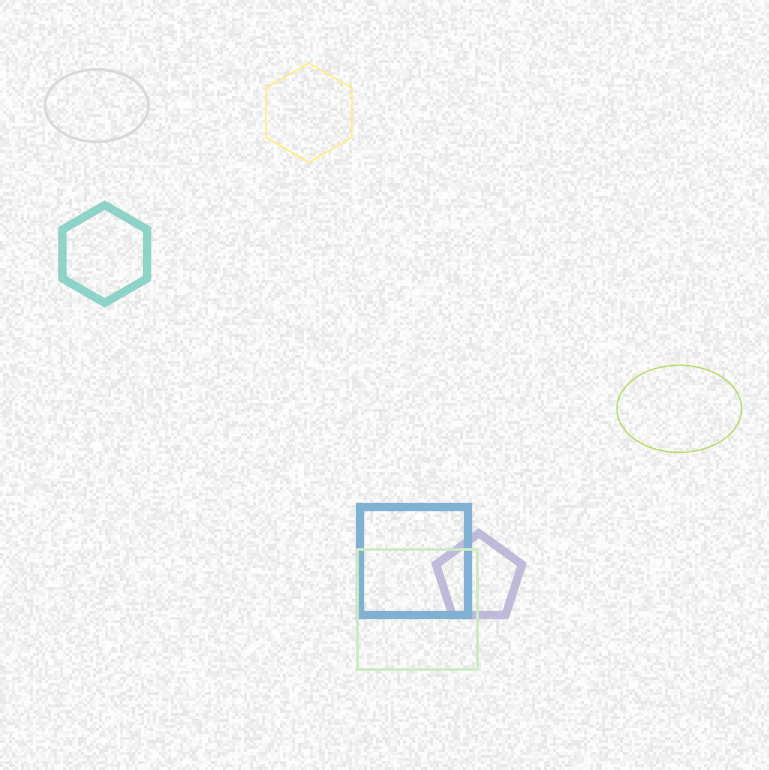[{"shape": "hexagon", "thickness": 3, "radius": 0.32, "center": [0.136, 0.67]}, {"shape": "pentagon", "thickness": 3, "radius": 0.29, "center": [0.622, 0.249]}, {"shape": "square", "thickness": 3, "radius": 0.35, "center": [0.538, 0.272]}, {"shape": "oval", "thickness": 0.5, "radius": 0.4, "center": [0.882, 0.469]}, {"shape": "oval", "thickness": 1, "radius": 0.34, "center": [0.126, 0.863]}, {"shape": "square", "thickness": 1, "radius": 0.39, "center": [0.541, 0.209]}, {"shape": "hexagon", "thickness": 0.5, "radius": 0.32, "center": [0.401, 0.854]}]